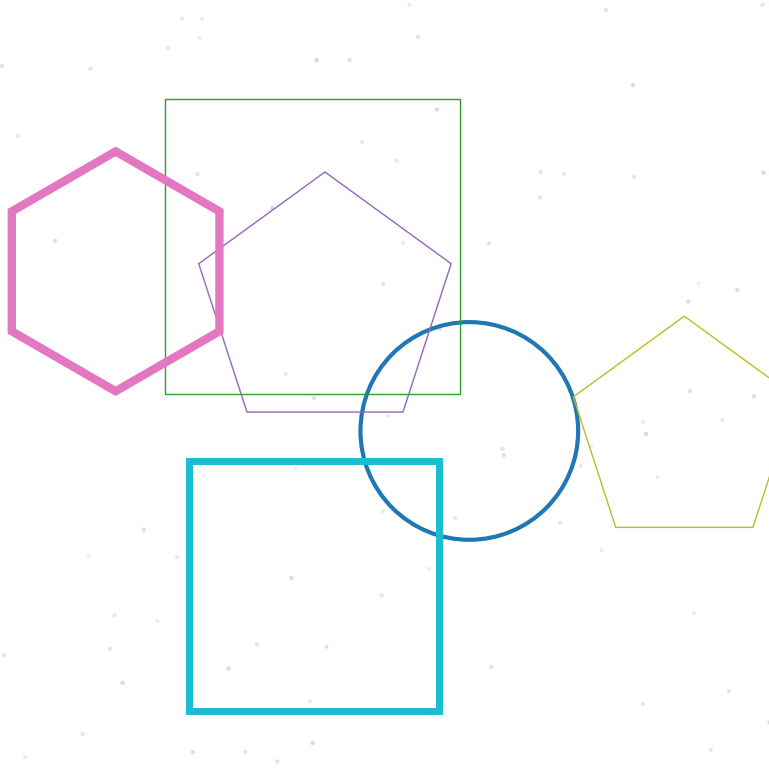[{"shape": "circle", "thickness": 1.5, "radius": 0.71, "center": [0.61, 0.44]}, {"shape": "square", "thickness": 0.5, "radius": 0.96, "center": [0.406, 0.68]}, {"shape": "pentagon", "thickness": 0.5, "radius": 0.86, "center": [0.422, 0.604]}, {"shape": "hexagon", "thickness": 3, "radius": 0.78, "center": [0.15, 0.648]}, {"shape": "pentagon", "thickness": 0.5, "radius": 0.76, "center": [0.889, 0.438]}, {"shape": "square", "thickness": 2.5, "radius": 0.81, "center": [0.408, 0.239]}]